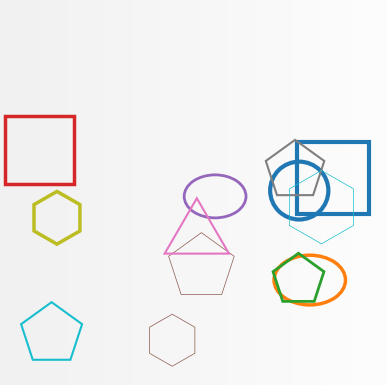[{"shape": "square", "thickness": 3, "radius": 0.47, "center": [0.86, 0.537]}, {"shape": "circle", "thickness": 3, "radius": 0.38, "center": [0.772, 0.505]}, {"shape": "oval", "thickness": 2.5, "radius": 0.46, "center": [0.799, 0.273]}, {"shape": "pentagon", "thickness": 2, "radius": 0.35, "center": [0.77, 0.273]}, {"shape": "square", "thickness": 2.5, "radius": 0.44, "center": [0.101, 0.609]}, {"shape": "oval", "thickness": 2, "radius": 0.4, "center": [0.555, 0.49]}, {"shape": "hexagon", "thickness": 0.5, "radius": 0.34, "center": [0.444, 0.116]}, {"shape": "pentagon", "thickness": 0.5, "radius": 0.44, "center": [0.52, 0.307]}, {"shape": "triangle", "thickness": 1.5, "radius": 0.48, "center": [0.508, 0.389]}, {"shape": "pentagon", "thickness": 1.5, "radius": 0.4, "center": [0.761, 0.557]}, {"shape": "hexagon", "thickness": 2.5, "radius": 0.34, "center": [0.147, 0.434]}, {"shape": "hexagon", "thickness": 0.5, "radius": 0.48, "center": [0.829, 0.462]}, {"shape": "pentagon", "thickness": 1.5, "radius": 0.41, "center": [0.133, 0.132]}]